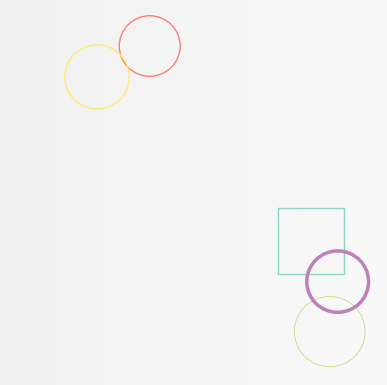[{"shape": "square", "thickness": 1, "radius": 0.43, "center": [0.804, 0.374]}, {"shape": "circle", "thickness": 1, "radius": 0.39, "center": [0.386, 0.88]}, {"shape": "circle", "thickness": 0.5, "radius": 0.46, "center": [0.851, 0.139]}, {"shape": "circle", "thickness": 2.5, "radius": 0.4, "center": [0.871, 0.268]}, {"shape": "circle", "thickness": 1, "radius": 0.42, "center": [0.251, 0.8]}]